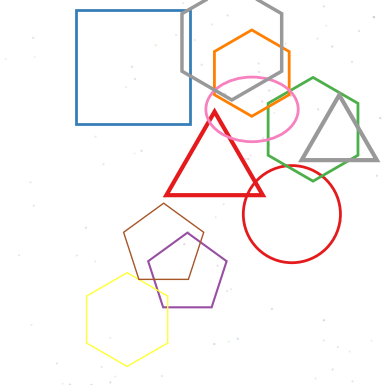[{"shape": "triangle", "thickness": 3, "radius": 0.72, "center": [0.557, 0.565]}, {"shape": "circle", "thickness": 2, "radius": 0.63, "center": [0.758, 0.444]}, {"shape": "square", "thickness": 2, "radius": 0.74, "center": [0.345, 0.825]}, {"shape": "hexagon", "thickness": 2, "radius": 0.67, "center": [0.813, 0.664]}, {"shape": "pentagon", "thickness": 1.5, "radius": 0.54, "center": [0.487, 0.288]}, {"shape": "hexagon", "thickness": 2, "radius": 0.56, "center": [0.654, 0.81]}, {"shape": "hexagon", "thickness": 1, "radius": 0.61, "center": [0.33, 0.17]}, {"shape": "pentagon", "thickness": 1, "radius": 0.55, "center": [0.425, 0.363]}, {"shape": "oval", "thickness": 2, "radius": 0.6, "center": [0.655, 0.716]}, {"shape": "hexagon", "thickness": 2.5, "radius": 0.75, "center": [0.602, 0.89]}, {"shape": "triangle", "thickness": 3, "radius": 0.56, "center": [0.881, 0.64]}]